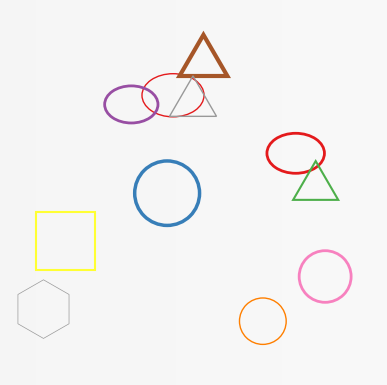[{"shape": "oval", "thickness": 2, "radius": 0.37, "center": [0.763, 0.602]}, {"shape": "oval", "thickness": 1, "radius": 0.4, "center": [0.446, 0.753]}, {"shape": "circle", "thickness": 2.5, "radius": 0.42, "center": [0.431, 0.498]}, {"shape": "triangle", "thickness": 1.5, "radius": 0.34, "center": [0.815, 0.514]}, {"shape": "oval", "thickness": 2, "radius": 0.34, "center": [0.339, 0.729]}, {"shape": "circle", "thickness": 1, "radius": 0.3, "center": [0.678, 0.166]}, {"shape": "square", "thickness": 1.5, "radius": 0.38, "center": [0.169, 0.375]}, {"shape": "triangle", "thickness": 3, "radius": 0.36, "center": [0.525, 0.838]}, {"shape": "circle", "thickness": 2, "radius": 0.34, "center": [0.839, 0.282]}, {"shape": "triangle", "thickness": 1, "radius": 0.35, "center": [0.498, 0.733]}, {"shape": "hexagon", "thickness": 0.5, "radius": 0.38, "center": [0.112, 0.197]}]